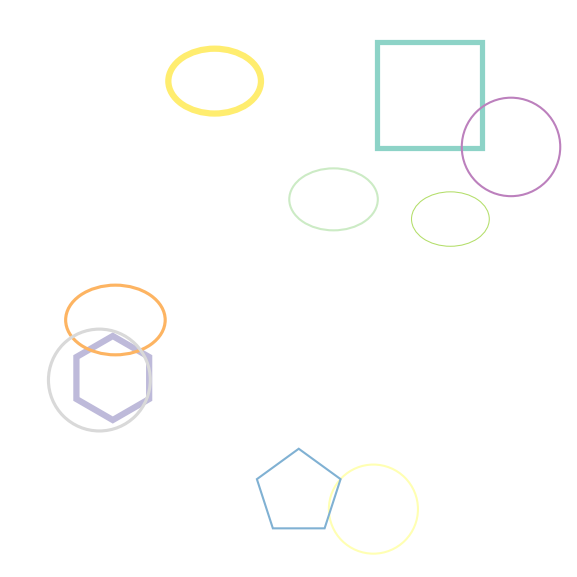[{"shape": "square", "thickness": 2.5, "radius": 0.46, "center": [0.744, 0.834]}, {"shape": "circle", "thickness": 1, "radius": 0.39, "center": [0.647, 0.118]}, {"shape": "hexagon", "thickness": 3, "radius": 0.36, "center": [0.195, 0.345]}, {"shape": "pentagon", "thickness": 1, "radius": 0.38, "center": [0.517, 0.146]}, {"shape": "oval", "thickness": 1.5, "radius": 0.43, "center": [0.2, 0.445]}, {"shape": "oval", "thickness": 0.5, "radius": 0.34, "center": [0.78, 0.62]}, {"shape": "circle", "thickness": 1.5, "radius": 0.44, "center": [0.172, 0.341]}, {"shape": "circle", "thickness": 1, "radius": 0.43, "center": [0.885, 0.745]}, {"shape": "oval", "thickness": 1, "radius": 0.38, "center": [0.578, 0.654]}, {"shape": "oval", "thickness": 3, "radius": 0.4, "center": [0.372, 0.859]}]